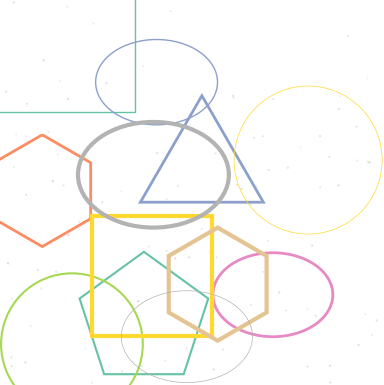[{"shape": "pentagon", "thickness": 1.5, "radius": 0.88, "center": [0.374, 0.17]}, {"shape": "square", "thickness": 1, "radius": 0.9, "center": [0.169, 0.889]}, {"shape": "hexagon", "thickness": 2, "radius": 0.73, "center": [0.11, 0.505]}, {"shape": "oval", "thickness": 1, "radius": 0.79, "center": [0.407, 0.787]}, {"shape": "triangle", "thickness": 2, "radius": 0.92, "center": [0.524, 0.567]}, {"shape": "oval", "thickness": 2, "radius": 0.78, "center": [0.709, 0.234]}, {"shape": "circle", "thickness": 1.5, "radius": 0.92, "center": [0.187, 0.106]}, {"shape": "circle", "thickness": 0.5, "radius": 0.96, "center": [0.8, 0.584]}, {"shape": "square", "thickness": 3, "radius": 0.78, "center": [0.396, 0.283]}, {"shape": "hexagon", "thickness": 3, "radius": 0.73, "center": [0.565, 0.262]}, {"shape": "oval", "thickness": 0.5, "radius": 0.85, "center": [0.485, 0.126]}, {"shape": "oval", "thickness": 3, "radius": 0.98, "center": [0.399, 0.546]}]